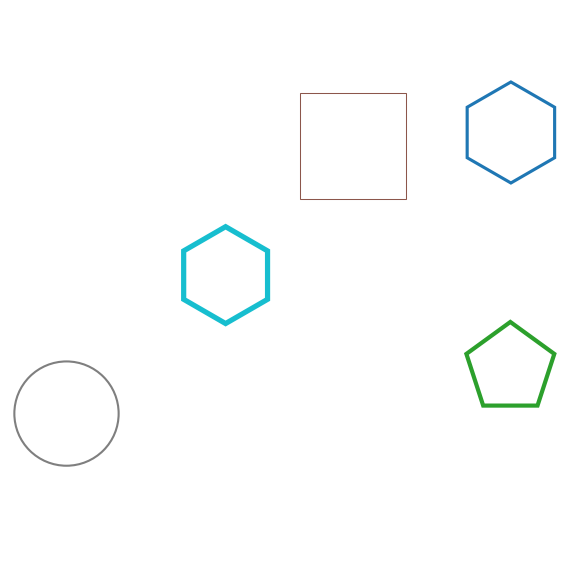[{"shape": "hexagon", "thickness": 1.5, "radius": 0.44, "center": [0.885, 0.77]}, {"shape": "pentagon", "thickness": 2, "radius": 0.4, "center": [0.884, 0.362]}, {"shape": "square", "thickness": 0.5, "radius": 0.46, "center": [0.612, 0.747]}, {"shape": "circle", "thickness": 1, "radius": 0.45, "center": [0.115, 0.283]}, {"shape": "hexagon", "thickness": 2.5, "radius": 0.42, "center": [0.391, 0.523]}]